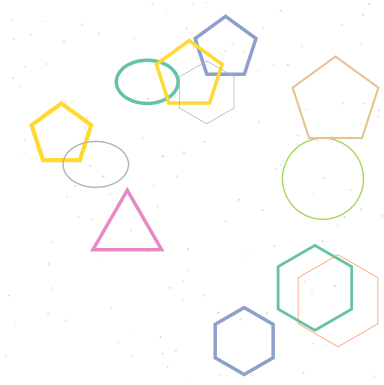[{"shape": "hexagon", "thickness": 2, "radius": 0.55, "center": [0.818, 0.252]}, {"shape": "oval", "thickness": 2.5, "radius": 0.4, "center": [0.382, 0.787]}, {"shape": "hexagon", "thickness": 0.5, "radius": 0.6, "center": [0.878, 0.219]}, {"shape": "hexagon", "thickness": 2.5, "radius": 0.43, "center": [0.634, 0.114]}, {"shape": "pentagon", "thickness": 2.5, "radius": 0.42, "center": [0.586, 0.874]}, {"shape": "triangle", "thickness": 2.5, "radius": 0.51, "center": [0.331, 0.403]}, {"shape": "circle", "thickness": 1, "radius": 0.53, "center": [0.839, 0.536]}, {"shape": "pentagon", "thickness": 2.5, "radius": 0.45, "center": [0.491, 0.805]}, {"shape": "pentagon", "thickness": 3, "radius": 0.41, "center": [0.159, 0.65]}, {"shape": "pentagon", "thickness": 1.5, "radius": 0.59, "center": [0.871, 0.736]}, {"shape": "hexagon", "thickness": 0.5, "radius": 0.41, "center": [0.537, 0.76]}, {"shape": "oval", "thickness": 1, "radius": 0.43, "center": [0.249, 0.573]}]